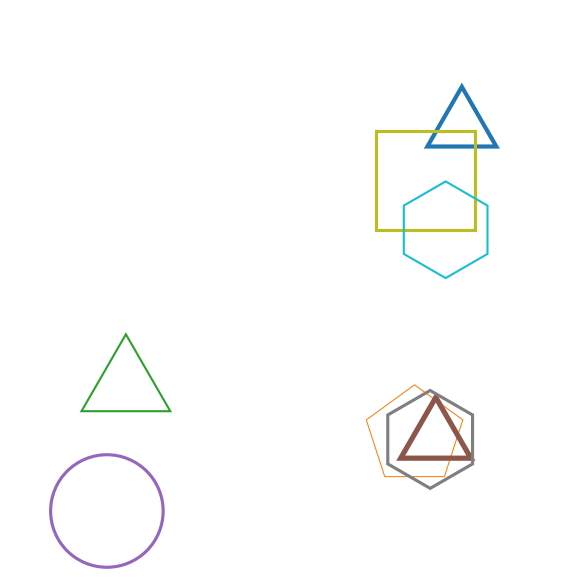[{"shape": "triangle", "thickness": 2, "radius": 0.34, "center": [0.8, 0.78]}, {"shape": "pentagon", "thickness": 0.5, "radius": 0.44, "center": [0.718, 0.245]}, {"shape": "triangle", "thickness": 1, "radius": 0.44, "center": [0.218, 0.331]}, {"shape": "circle", "thickness": 1.5, "radius": 0.49, "center": [0.185, 0.114]}, {"shape": "triangle", "thickness": 2.5, "radius": 0.35, "center": [0.755, 0.241]}, {"shape": "hexagon", "thickness": 1.5, "radius": 0.42, "center": [0.745, 0.238]}, {"shape": "square", "thickness": 1.5, "radius": 0.43, "center": [0.737, 0.687]}, {"shape": "hexagon", "thickness": 1, "radius": 0.42, "center": [0.772, 0.601]}]